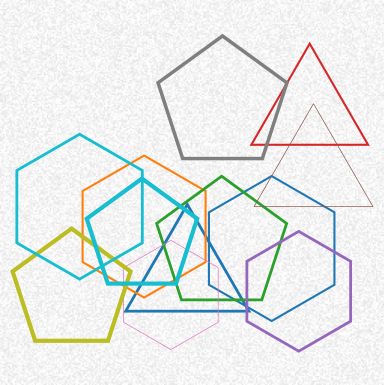[{"shape": "hexagon", "thickness": 1.5, "radius": 0.94, "center": [0.706, 0.354]}, {"shape": "triangle", "thickness": 2, "radius": 0.92, "center": [0.486, 0.284]}, {"shape": "hexagon", "thickness": 1.5, "radius": 0.92, "center": [0.374, 0.412]}, {"shape": "pentagon", "thickness": 2, "radius": 0.89, "center": [0.576, 0.365]}, {"shape": "triangle", "thickness": 1.5, "radius": 0.88, "center": [0.804, 0.711]}, {"shape": "hexagon", "thickness": 2, "radius": 0.78, "center": [0.776, 0.243]}, {"shape": "triangle", "thickness": 0.5, "radius": 0.89, "center": [0.814, 0.552]}, {"shape": "hexagon", "thickness": 0.5, "radius": 0.71, "center": [0.444, 0.234]}, {"shape": "pentagon", "thickness": 2.5, "radius": 0.88, "center": [0.578, 0.731]}, {"shape": "pentagon", "thickness": 3, "radius": 0.81, "center": [0.186, 0.245]}, {"shape": "pentagon", "thickness": 3, "radius": 0.75, "center": [0.369, 0.385]}, {"shape": "hexagon", "thickness": 2, "radius": 0.94, "center": [0.207, 0.463]}]